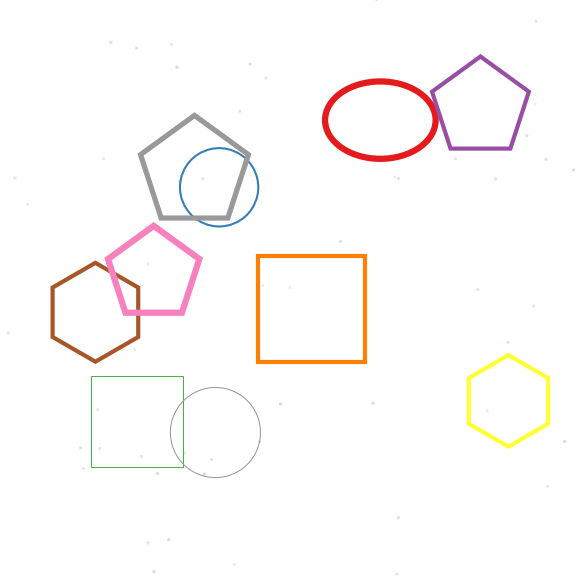[{"shape": "oval", "thickness": 3, "radius": 0.48, "center": [0.659, 0.791]}, {"shape": "circle", "thickness": 1, "radius": 0.34, "center": [0.379, 0.675]}, {"shape": "square", "thickness": 0.5, "radius": 0.4, "center": [0.237, 0.27]}, {"shape": "pentagon", "thickness": 2, "radius": 0.44, "center": [0.832, 0.813]}, {"shape": "square", "thickness": 2, "radius": 0.46, "center": [0.54, 0.464]}, {"shape": "hexagon", "thickness": 2, "radius": 0.4, "center": [0.88, 0.305]}, {"shape": "hexagon", "thickness": 2, "radius": 0.43, "center": [0.165, 0.458]}, {"shape": "pentagon", "thickness": 3, "radius": 0.42, "center": [0.266, 0.525]}, {"shape": "pentagon", "thickness": 2.5, "radius": 0.49, "center": [0.337, 0.701]}, {"shape": "circle", "thickness": 0.5, "radius": 0.39, "center": [0.373, 0.25]}]